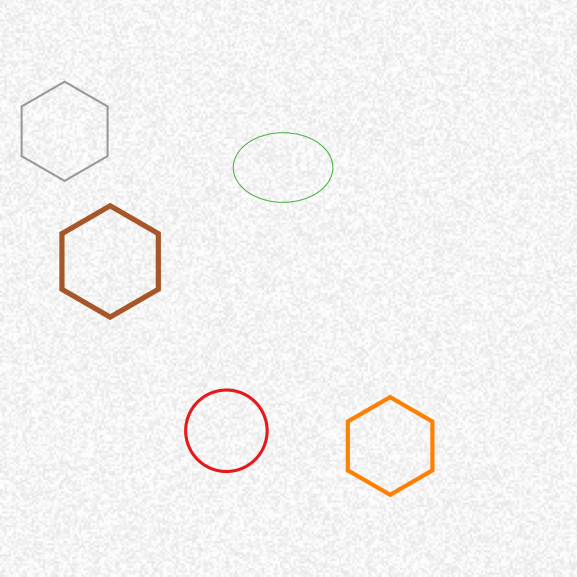[{"shape": "circle", "thickness": 1.5, "radius": 0.35, "center": [0.392, 0.253]}, {"shape": "oval", "thickness": 0.5, "radius": 0.43, "center": [0.49, 0.709]}, {"shape": "hexagon", "thickness": 2, "radius": 0.42, "center": [0.676, 0.227]}, {"shape": "hexagon", "thickness": 2.5, "radius": 0.48, "center": [0.191, 0.546]}, {"shape": "hexagon", "thickness": 1, "radius": 0.43, "center": [0.112, 0.772]}]